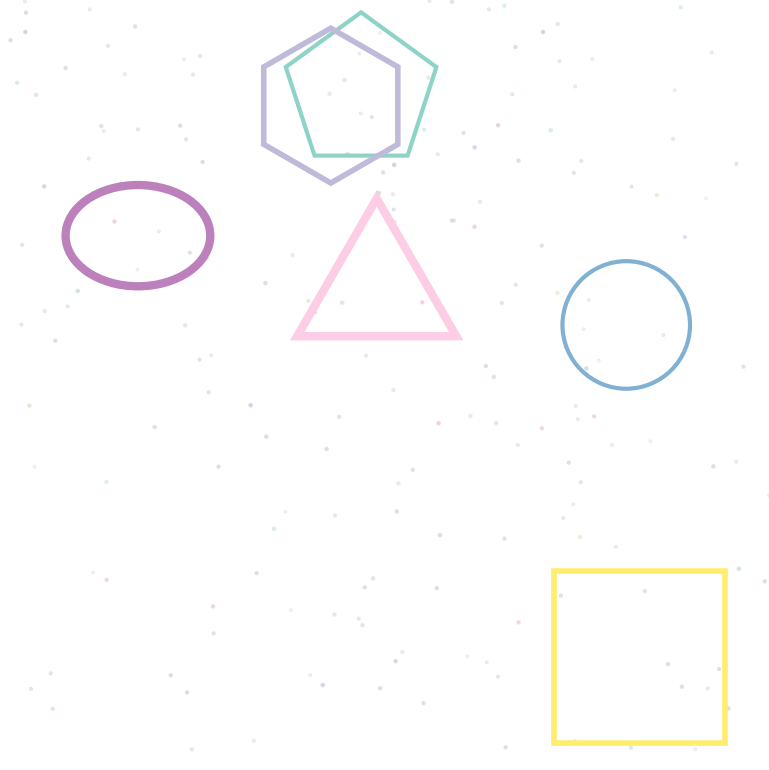[{"shape": "pentagon", "thickness": 1.5, "radius": 0.51, "center": [0.469, 0.881]}, {"shape": "hexagon", "thickness": 2, "radius": 0.5, "center": [0.43, 0.863]}, {"shape": "circle", "thickness": 1.5, "radius": 0.41, "center": [0.813, 0.578]}, {"shape": "triangle", "thickness": 3, "radius": 0.6, "center": [0.489, 0.623]}, {"shape": "oval", "thickness": 3, "radius": 0.47, "center": [0.179, 0.694]}, {"shape": "square", "thickness": 2, "radius": 0.56, "center": [0.83, 0.147]}]